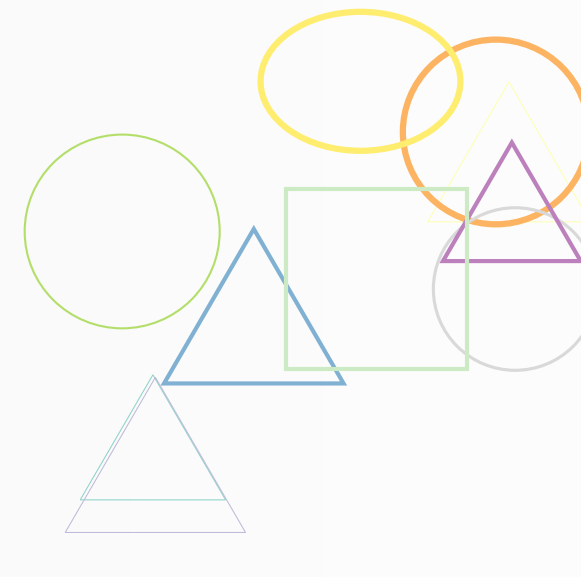[{"shape": "triangle", "thickness": 0.5, "radius": 0.72, "center": [0.263, 0.206]}, {"shape": "triangle", "thickness": 0.5, "radius": 0.81, "center": [0.876, 0.696]}, {"shape": "triangle", "thickness": 0.5, "radius": 0.9, "center": [0.267, 0.167]}, {"shape": "triangle", "thickness": 2, "radius": 0.89, "center": [0.437, 0.424]}, {"shape": "circle", "thickness": 3, "radius": 0.8, "center": [0.853, 0.771]}, {"shape": "circle", "thickness": 1, "radius": 0.84, "center": [0.21, 0.598]}, {"shape": "circle", "thickness": 1.5, "radius": 0.7, "center": [0.886, 0.499]}, {"shape": "triangle", "thickness": 2, "radius": 0.68, "center": [0.881, 0.615]}, {"shape": "square", "thickness": 2, "radius": 0.78, "center": [0.648, 0.517]}, {"shape": "oval", "thickness": 3, "radius": 0.86, "center": [0.62, 0.858]}]